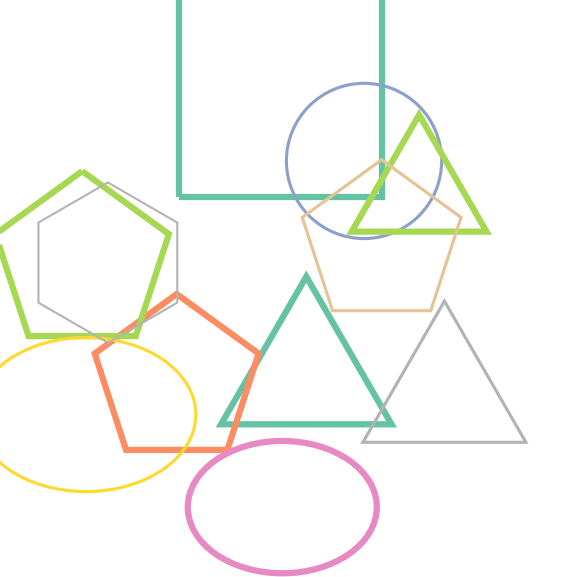[{"shape": "square", "thickness": 3, "radius": 0.88, "center": [0.485, 0.833]}, {"shape": "triangle", "thickness": 3, "radius": 0.85, "center": [0.53, 0.35]}, {"shape": "pentagon", "thickness": 3, "radius": 0.75, "center": [0.306, 0.341]}, {"shape": "circle", "thickness": 1.5, "radius": 0.67, "center": [0.63, 0.72]}, {"shape": "oval", "thickness": 3, "radius": 0.82, "center": [0.489, 0.121]}, {"shape": "pentagon", "thickness": 3, "radius": 0.79, "center": [0.142, 0.545]}, {"shape": "triangle", "thickness": 3, "radius": 0.67, "center": [0.726, 0.665]}, {"shape": "oval", "thickness": 1.5, "radius": 0.95, "center": [0.149, 0.281]}, {"shape": "pentagon", "thickness": 1.5, "radius": 0.72, "center": [0.661, 0.578]}, {"shape": "triangle", "thickness": 1.5, "radius": 0.81, "center": [0.77, 0.315]}, {"shape": "hexagon", "thickness": 1, "radius": 0.69, "center": [0.187, 0.544]}]